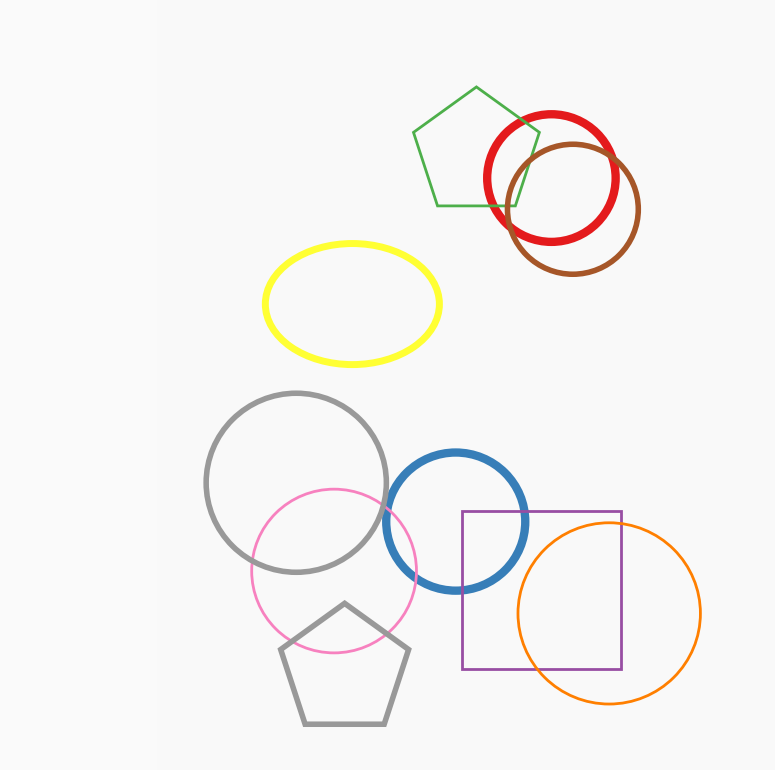[{"shape": "circle", "thickness": 3, "radius": 0.41, "center": [0.712, 0.769]}, {"shape": "circle", "thickness": 3, "radius": 0.45, "center": [0.588, 0.323]}, {"shape": "pentagon", "thickness": 1, "radius": 0.43, "center": [0.615, 0.802]}, {"shape": "square", "thickness": 1, "radius": 0.51, "center": [0.699, 0.234]}, {"shape": "circle", "thickness": 1, "radius": 0.59, "center": [0.786, 0.203]}, {"shape": "oval", "thickness": 2.5, "radius": 0.56, "center": [0.455, 0.605]}, {"shape": "circle", "thickness": 2, "radius": 0.42, "center": [0.739, 0.728]}, {"shape": "circle", "thickness": 1, "radius": 0.53, "center": [0.431, 0.258]}, {"shape": "circle", "thickness": 2, "radius": 0.58, "center": [0.382, 0.373]}, {"shape": "pentagon", "thickness": 2, "radius": 0.43, "center": [0.445, 0.13]}]